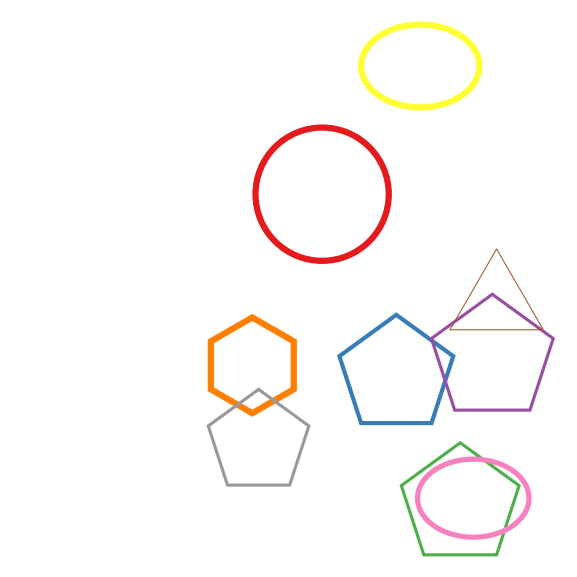[{"shape": "circle", "thickness": 3, "radius": 0.58, "center": [0.558, 0.663]}, {"shape": "pentagon", "thickness": 2, "radius": 0.52, "center": [0.686, 0.35]}, {"shape": "pentagon", "thickness": 1.5, "radius": 0.54, "center": [0.797, 0.125]}, {"shape": "pentagon", "thickness": 1.5, "radius": 0.55, "center": [0.853, 0.379]}, {"shape": "hexagon", "thickness": 3, "radius": 0.41, "center": [0.437, 0.367]}, {"shape": "oval", "thickness": 3, "radius": 0.51, "center": [0.728, 0.885]}, {"shape": "triangle", "thickness": 0.5, "radius": 0.47, "center": [0.86, 0.475]}, {"shape": "oval", "thickness": 2.5, "radius": 0.48, "center": [0.82, 0.137]}, {"shape": "pentagon", "thickness": 1.5, "radius": 0.46, "center": [0.448, 0.233]}]